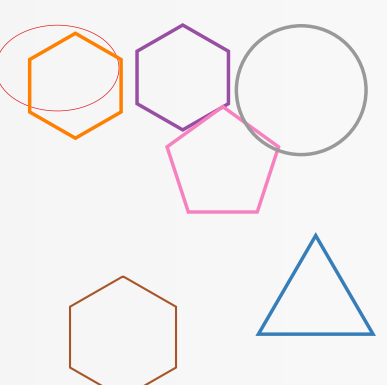[{"shape": "oval", "thickness": 0.5, "radius": 0.8, "center": [0.148, 0.823]}, {"shape": "triangle", "thickness": 2.5, "radius": 0.85, "center": [0.815, 0.217]}, {"shape": "hexagon", "thickness": 2.5, "radius": 0.68, "center": [0.472, 0.799]}, {"shape": "hexagon", "thickness": 2.5, "radius": 0.68, "center": [0.195, 0.777]}, {"shape": "hexagon", "thickness": 1.5, "radius": 0.79, "center": [0.317, 0.124]}, {"shape": "pentagon", "thickness": 2.5, "radius": 0.76, "center": [0.575, 0.572]}, {"shape": "circle", "thickness": 2.5, "radius": 0.84, "center": [0.777, 0.766]}]